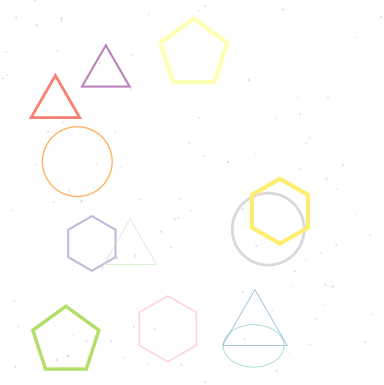[{"shape": "oval", "thickness": 0.5, "radius": 0.39, "center": [0.659, 0.102]}, {"shape": "pentagon", "thickness": 3, "radius": 0.46, "center": [0.503, 0.86]}, {"shape": "hexagon", "thickness": 1.5, "radius": 0.35, "center": [0.239, 0.368]}, {"shape": "triangle", "thickness": 2, "radius": 0.36, "center": [0.144, 0.731]}, {"shape": "triangle", "thickness": 0.5, "radius": 0.48, "center": [0.662, 0.151]}, {"shape": "circle", "thickness": 1, "radius": 0.45, "center": [0.201, 0.58]}, {"shape": "pentagon", "thickness": 2.5, "radius": 0.45, "center": [0.171, 0.114]}, {"shape": "hexagon", "thickness": 1, "radius": 0.43, "center": [0.436, 0.146]}, {"shape": "circle", "thickness": 2, "radius": 0.47, "center": [0.697, 0.405]}, {"shape": "triangle", "thickness": 1.5, "radius": 0.36, "center": [0.275, 0.811]}, {"shape": "triangle", "thickness": 0.5, "radius": 0.39, "center": [0.338, 0.353]}, {"shape": "hexagon", "thickness": 3, "radius": 0.42, "center": [0.727, 0.451]}]